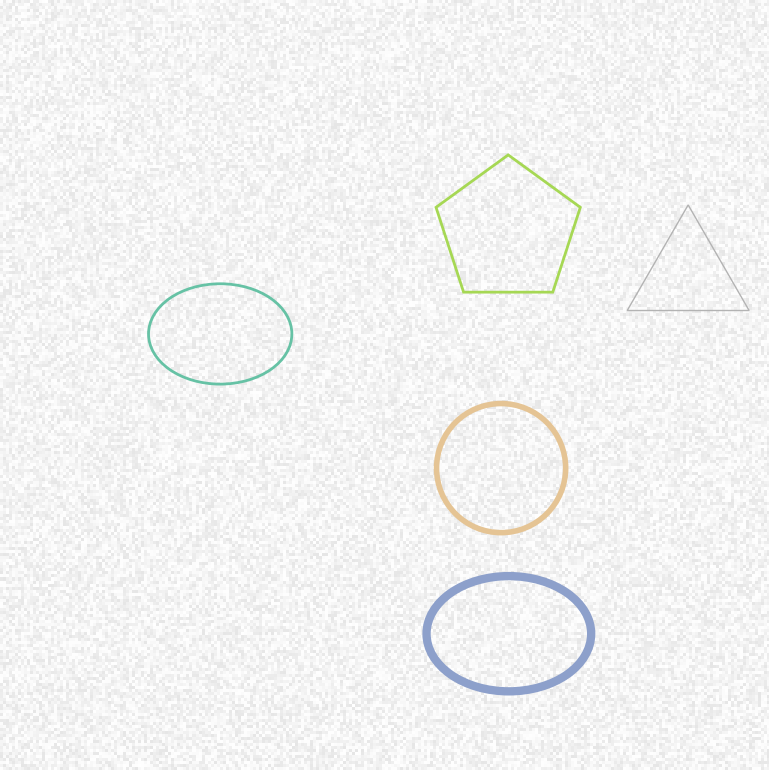[{"shape": "oval", "thickness": 1, "radius": 0.47, "center": [0.286, 0.566]}, {"shape": "oval", "thickness": 3, "radius": 0.53, "center": [0.661, 0.177]}, {"shape": "pentagon", "thickness": 1, "radius": 0.49, "center": [0.66, 0.7]}, {"shape": "circle", "thickness": 2, "radius": 0.42, "center": [0.651, 0.392]}, {"shape": "triangle", "thickness": 0.5, "radius": 0.46, "center": [0.894, 0.642]}]